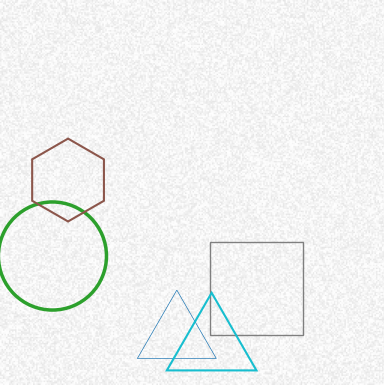[{"shape": "triangle", "thickness": 0.5, "radius": 0.59, "center": [0.459, 0.128]}, {"shape": "circle", "thickness": 2.5, "radius": 0.7, "center": [0.136, 0.335]}, {"shape": "hexagon", "thickness": 1.5, "radius": 0.54, "center": [0.177, 0.532]}, {"shape": "square", "thickness": 1, "radius": 0.6, "center": [0.667, 0.252]}, {"shape": "triangle", "thickness": 1.5, "radius": 0.67, "center": [0.55, 0.105]}]